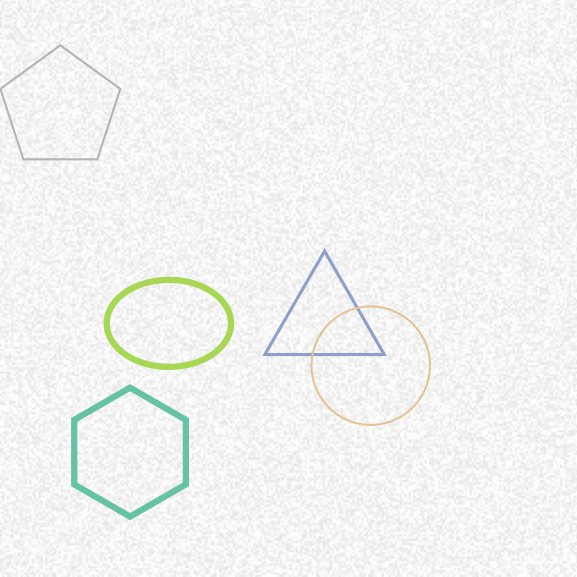[{"shape": "hexagon", "thickness": 3, "radius": 0.56, "center": [0.225, 0.216]}, {"shape": "triangle", "thickness": 1.5, "radius": 0.6, "center": [0.562, 0.445]}, {"shape": "oval", "thickness": 3, "radius": 0.54, "center": [0.292, 0.439]}, {"shape": "circle", "thickness": 1, "radius": 0.51, "center": [0.642, 0.366]}, {"shape": "pentagon", "thickness": 1, "radius": 0.55, "center": [0.104, 0.812]}]